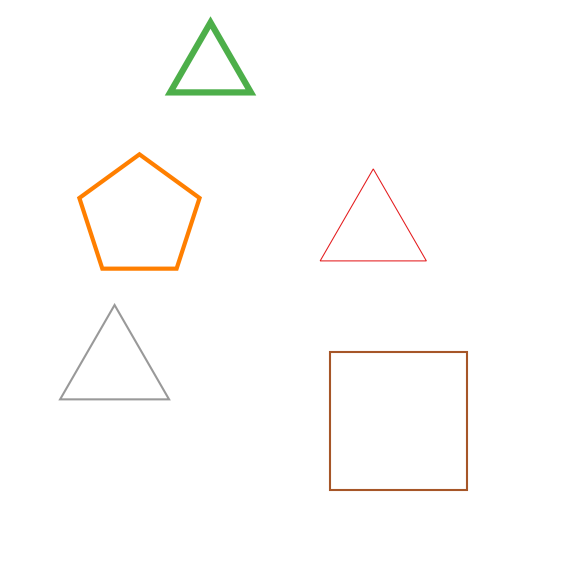[{"shape": "triangle", "thickness": 0.5, "radius": 0.53, "center": [0.646, 0.6]}, {"shape": "triangle", "thickness": 3, "radius": 0.4, "center": [0.365, 0.879]}, {"shape": "pentagon", "thickness": 2, "radius": 0.55, "center": [0.241, 0.622]}, {"shape": "square", "thickness": 1, "radius": 0.6, "center": [0.69, 0.27]}, {"shape": "triangle", "thickness": 1, "radius": 0.54, "center": [0.198, 0.362]}]